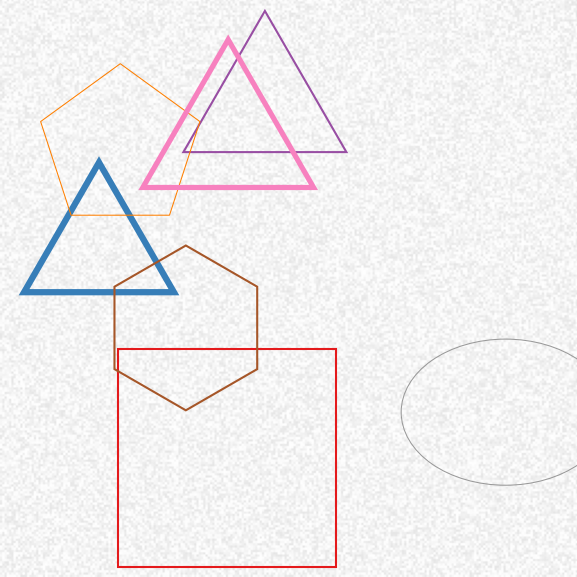[{"shape": "square", "thickness": 1, "radius": 0.94, "center": [0.393, 0.206]}, {"shape": "triangle", "thickness": 3, "radius": 0.75, "center": [0.171, 0.568]}, {"shape": "triangle", "thickness": 1, "radius": 0.81, "center": [0.459, 0.817]}, {"shape": "pentagon", "thickness": 0.5, "radius": 0.73, "center": [0.208, 0.744]}, {"shape": "hexagon", "thickness": 1, "radius": 0.71, "center": [0.322, 0.431]}, {"shape": "triangle", "thickness": 2.5, "radius": 0.85, "center": [0.395, 0.76]}, {"shape": "oval", "thickness": 0.5, "radius": 0.9, "center": [0.875, 0.285]}]